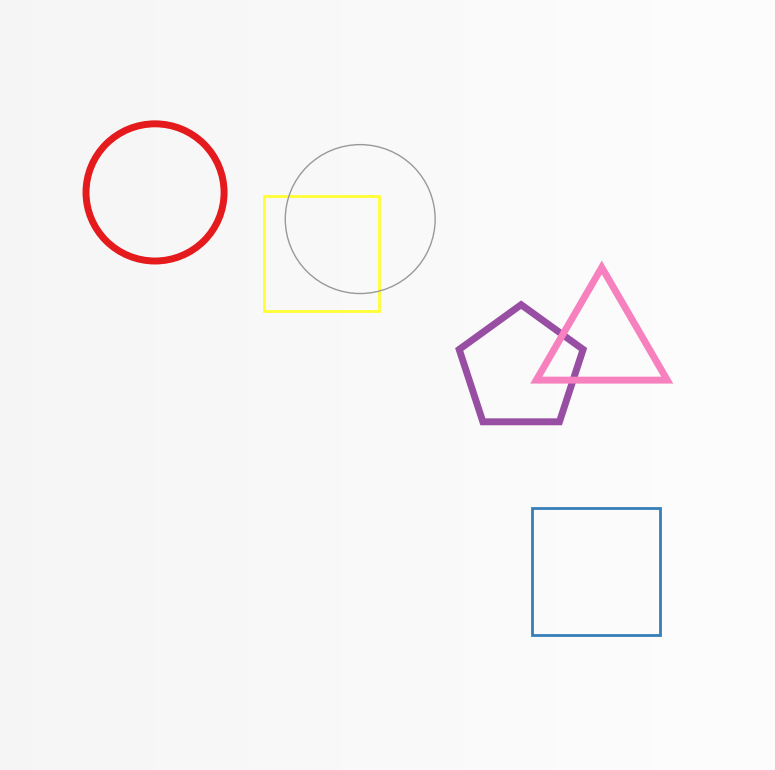[{"shape": "circle", "thickness": 2.5, "radius": 0.45, "center": [0.2, 0.75]}, {"shape": "square", "thickness": 1, "radius": 0.41, "center": [0.769, 0.258]}, {"shape": "pentagon", "thickness": 2.5, "radius": 0.42, "center": [0.672, 0.52]}, {"shape": "square", "thickness": 1, "radius": 0.37, "center": [0.415, 0.671]}, {"shape": "triangle", "thickness": 2.5, "radius": 0.49, "center": [0.776, 0.555]}, {"shape": "circle", "thickness": 0.5, "radius": 0.48, "center": [0.465, 0.715]}]